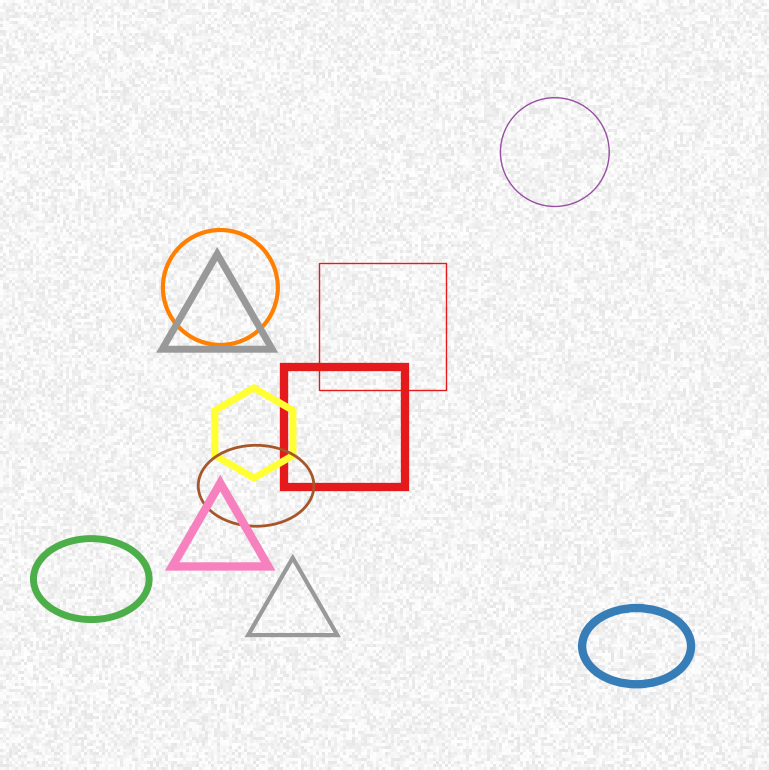[{"shape": "square", "thickness": 3, "radius": 0.39, "center": [0.447, 0.445]}, {"shape": "square", "thickness": 0.5, "radius": 0.41, "center": [0.497, 0.576]}, {"shape": "oval", "thickness": 3, "radius": 0.35, "center": [0.827, 0.161]}, {"shape": "oval", "thickness": 2.5, "radius": 0.38, "center": [0.119, 0.248]}, {"shape": "circle", "thickness": 0.5, "radius": 0.35, "center": [0.721, 0.802]}, {"shape": "circle", "thickness": 1.5, "radius": 0.37, "center": [0.286, 0.627]}, {"shape": "hexagon", "thickness": 2.5, "radius": 0.29, "center": [0.33, 0.438]}, {"shape": "oval", "thickness": 1, "radius": 0.38, "center": [0.333, 0.369]}, {"shape": "triangle", "thickness": 3, "radius": 0.36, "center": [0.286, 0.3]}, {"shape": "triangle", "thickness": 2.5, "radius": 0.41, "center": [0.282, 0.588]}, {"shape": "triangle", "thickness": 1.5, "radius": 0.33, "center": [0.38, 0.209]}]